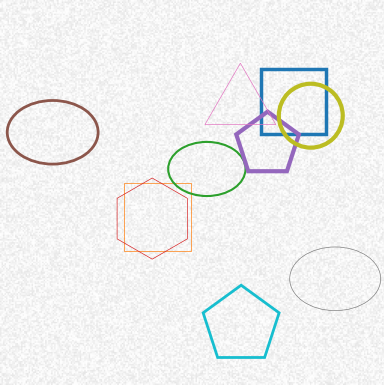[{"shape": "square", "thickness": 2.5, "radius": 0.42, "center": [0.762, 0.736]}, {"shape": "square", "thickness": 0.5, "radius": 0.44, "center": [0.409, 0.436]}, {"shape": "oval", "thickness": 1.5, "radius": 0.5, "center": [0.537, 0.561]}, {"shape": "hexagon", "thickness": 0.5, "radius": 0.53, "center": [0.395, 0.432]}, {"shape": "pentagon", "thickness": 3, "radius": 0.43, "center": [0.695, 0.624]}, {"shape": "oval", "thickness": 2, "radius": 0.59, "center": [0.137, 0.656]}, {"shape": "triangle", "thickness": 0.5, "radius": 0.53, "center": [0.624, 0.73]}, {"shape": "oval", "thickness": 0.5, "radius": 0.59, "center": [0.871, 0.276]}, {"shape": "circle", "thickness": 3, "radius": 0.42, "center": [0.807, 0.699]}, {"shape": "pentagon", "thickness": 2, "radius": 0.52, "center": [0.626, 0.155]}]